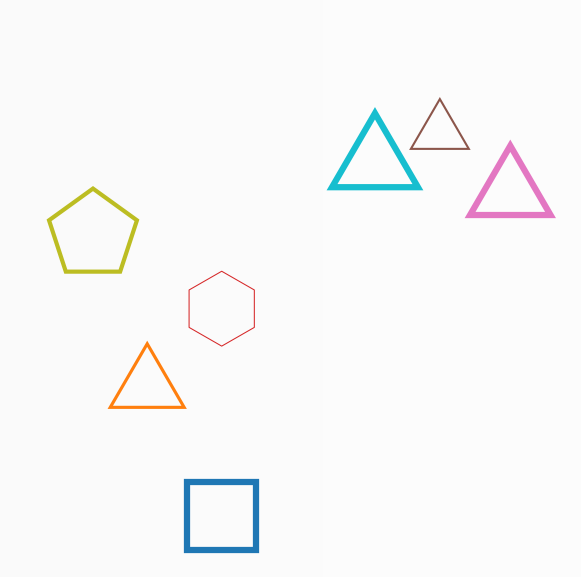[{"shape": "square", "thickness": 3, "radius": 0.3, "center": [0.381, 0.105]}, {"shape": "triangle", "thickness": 1.5, "radius": 0.37, "center": [0.253, 0.33]}, {"shape": "hexagon", "thickness": 0.5, "radius": 0.32, "center": [0.381, 0.465]}, {"shape": "triangle", "thickness": 1, "radius": 0.29, "center": [0.757, 0.77]}, {"shape": "triangle", "thickness": 3, "radius": 0.4, "center": [0.878, 0.667]}, {"shape": "pentagon", "thickness": 2, "radius": 0.4, "center": [0.16, 0.593]}, {"shape": "triangle", "thickness": 3, "radius": 0.43, "center": [0.645, 0.718]}]